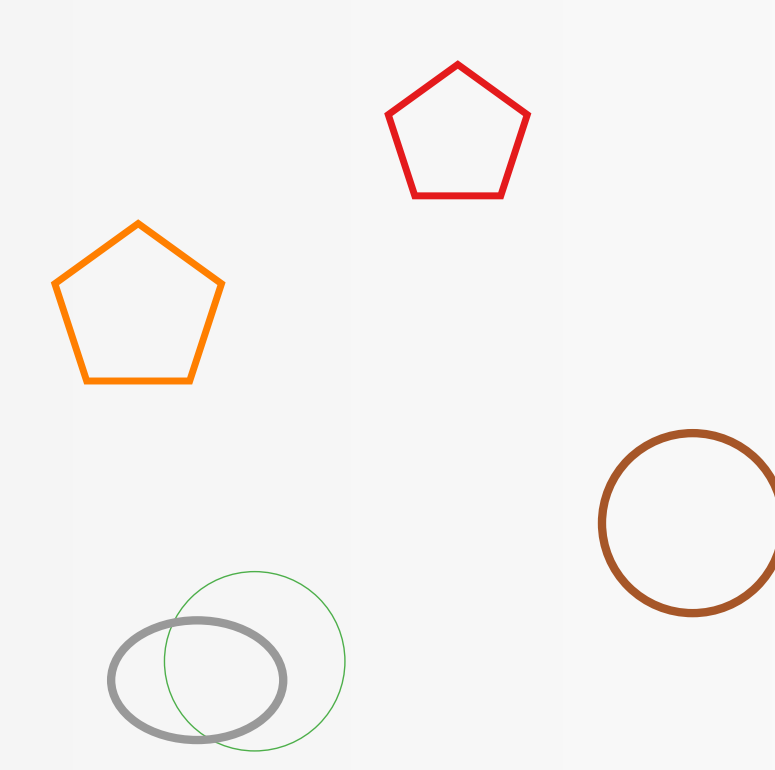[{"shape": "pentagon", "thickness": 2.5, "radius": 0.47, "center": [0.591, 0.822]}, {"shape": "circle", "thickness": 0.5, "radius": 0.58, "center": [0.329, 0.141]}, {"shape": "pentagon", "thickness": 2.5, "radius": 0.57, "center": [0.178, 0.597]}, {"shape": "circle", "thickness": 3, "radius": 0.58, "center": [0.894, 0.321]}, {"shape": "oval", "thickness": 3, "radius": 0.56, "center": [0.254, 0.117]}]